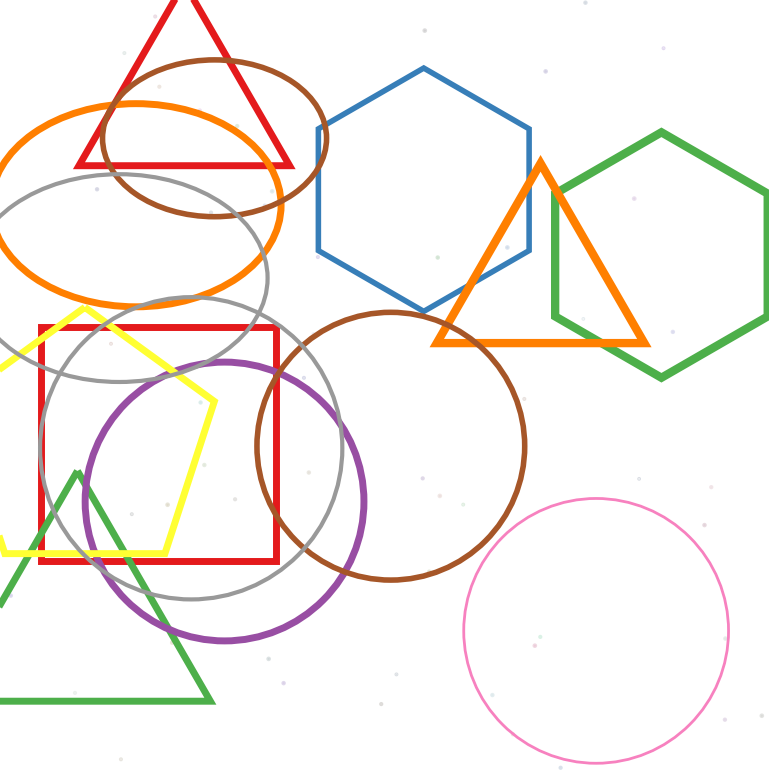[{"shape": "triangle", "thickness": 2.5, "radius": 0.79, "center": [0.239, 0.864]}, {"shape": "square", "thickness": 2.5, "radius": 0.76, "center": [0.206, 0.423]}, {"shape": "hexagon", "thickness": 2, "radius": 0.79, "center": [0.55, 0.754]}, {"shape": "hexagon", "thickness": 3, "radius": 0.8, "center": [0.859, 0.669]}, {"shape": "triangle", "thickness": 2.5, "radius": 1.0, "center": [0.101, 0.189]}, {"shape": "circle", "thickness": 2.5, "radius": 0.91, "center": [0.292, 0.349]}, {"shape": "oval", "thickness": 2.5, "radius": 0.94, "center": [0.177, 0.733]}, {"shape": "triangle", "thickness": 3, "radius": 0.78, "center": [0.702, 0.632]}, {"shape": "pentagon", "thickness": 2.5, "radius": 0.88, "center": [0.11, 0.424]}, {"shape": "circle", "thickness": 2, "radius": 0.87, "center": [0.508, 0.421]}, {"shape": "oval", "thickness": 2, "radius": 0.73, "center": [0.279, 0.82]}, {"shape": "circle", "thickness": 1, "radius": 0.86, "center": [0.774, 0.181]}, {"shape": "oval", "thickness": 1.5, "radius": 0.96, "center": [0.155, 0.639]}, {"shape": "circle", "thickness": 1.5, "radius": 0.98, "center": [0.248, 0.418]}]